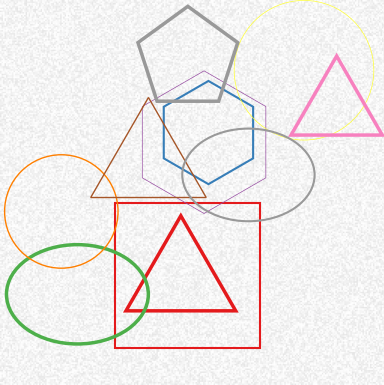[{"shape": "square", "thickness": 1.5, "radius": 0.94, "center": [0.487, 0.285]}, {"shape": "triangle", "thickness": 2.5, "radius": 0.82, "center": [0.47, 0.275]}, {"shape": "hexagon", "thickness": 1.5, "radius": 0.67, "center": [0.541, 0.656]}, {"shape": "oval", "thickness": 2.5, "radius": 0.92, "center": [0.201, 0.236]}, {"shape": "hexagon", "thickness": 0.5, "radius": 0.93, "center": [0.53, 0.631]}, {"shape": "circle", "thickness": 1, "radius": 0.74, "center": [0.159, 0.451]}, {"shape": "circle", "thickness": 0.5, "radius": 0.91, "center": [0.79, 0.818]}, {"shape": "triangle", "thickness": 1, "radius": 0.87, "center": [0.386, 0.574]}, {"shape": "triangle", "thickness": 2.5, "radius": 0.68, "center": [0.874, 0.718]}, {"shape": "pentagon", "thickness": 2.5, "radius": 0.68, "center": [0.488, 0.847]}, {"shape": "oval", "thickness": 1.5, "radius": 0.86, "center": [0.645, 0.546]}]